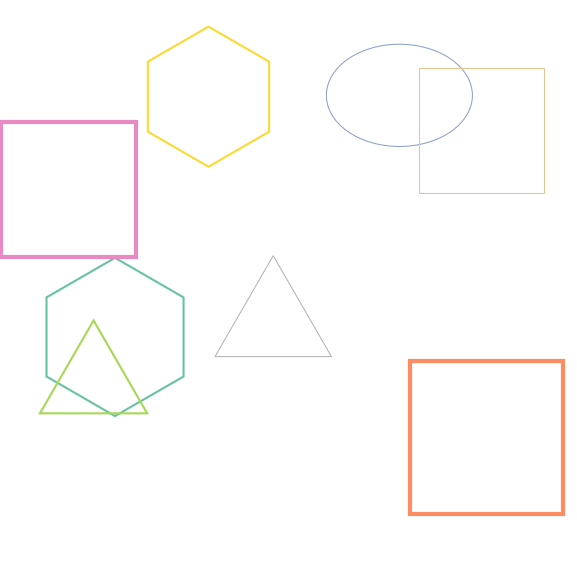[{"shape": "hexagon", "thickness": 1, "radius": 0.69, "center": [0.199, 0.416]}, {"shape": "square", "thickness": 2, "radius": 0.66, "center": [0.842, 0.241]}, {"shape": "oval", "thickness": 0.5, "radius": 0.63, "center": [0.692, 0.834]}, {"shape": "square", "thickness": 2, "radius": 0.58, "center": [0.118, 0.671]}, {"shape": "triangle", "thickness": 1, "radius": 0.54, "center": [0.162, 0.337]}, {"shape": "hexagon", "thickness": 1, "radius": 0.61, "center": [0.361, 0.832]}, {"shape": "square", "thickness": 0.5, "radius": 0.54, "center": [0.834, 0.773]}, {"shape": "triangle", "thickness": 0.5, "radius": 0.58, "center": [0.473, 0.44]}]